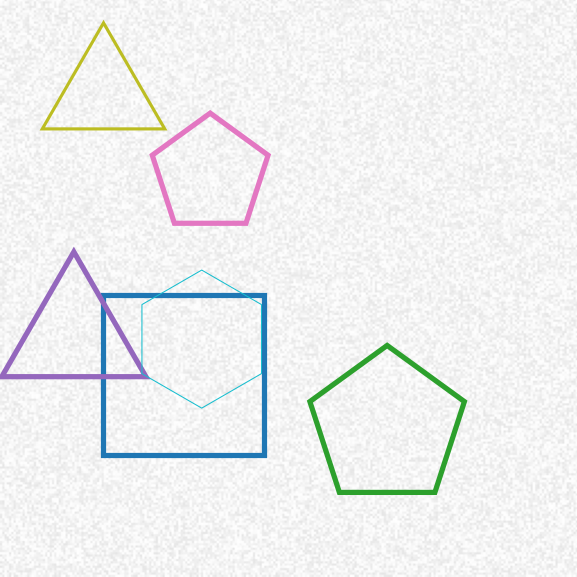[{"shape": "square", "thickness": 2.5, "radius": 0.7, "center": [0.318, 0.35]}, {"shape": "pentagon", "thickness": 2.5, "radius": 0.7, "center": [0.67, 0.26]}, {"shape": "triangle", "thickness": 2.5, "radius": 0.72, "center": [0.128, 0.419]}, {"shape": "pentagon", "thickness": 2.5, "radius": 0.53, "center": [0.364, 0.698]}, {"shape": "triangle", "thickness": 1.5, "radius": 0.61, "center": [0.179, 0.837]}, {"shape": "hexagon", "thickness": 0.5, "radius": 0.6, "center": [0.349, 0.412]}]